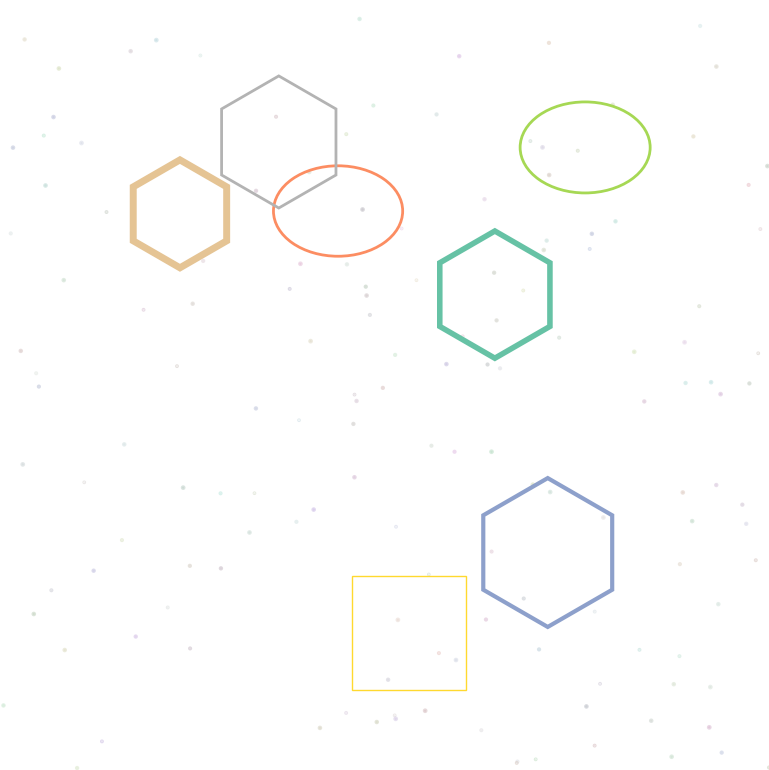[{"shape": "hexagon", "thickness": 2, "radius": 0.41, "center": [0.643, 0.617]}, {"shape": "oval", "thickness": 1, "radius": 0.42, "center": [0.439, 0.726]}, {"shape": "hexagon", "thickness": 1.5, "radius": 0.48, "center": [0.711, 0.282]}, {"shape": "oval", "thickness": 1, "radius": 0.42, "center": [0.76, 0.809]}, {"shape": "square", "thickness": 0.5, "radius": 0.37, "center": [0.531, 0.177]}, {"shape": "hexagon", "thickness": 2.5, "radius": 0.35, "center": [0.234, 0.722]}, {"shape": "hexagon", "thickness": 1, "radius": 0.43, "center": [0.362, 0.816]}]